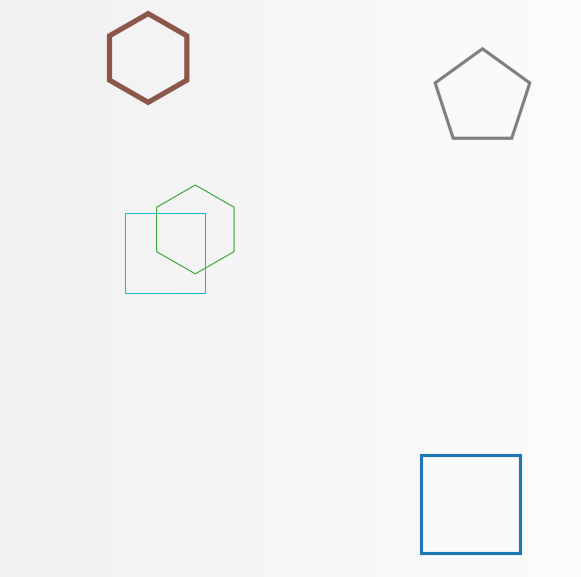[{"shape": "square", "thickness": 1.5, "radius": 0.42, "center": [0.81, 0.126]}, {"shape": "hexagon", "thickness": 0.5, "radius": 0.38, "center": [0.336, 0.602]}, {"shape": "hexagon", "thickness": 2.5, "radius": 0.38, "center": [0.255, 0.899]}, {"shape": "pentagon", "thickness": 1.5, "radius": 0.43, "center": [0.83, 0.829]}, {"shape": "square", "thickness": 0.5, "radius": 0.35, "center": [0.284, 0.56]}]